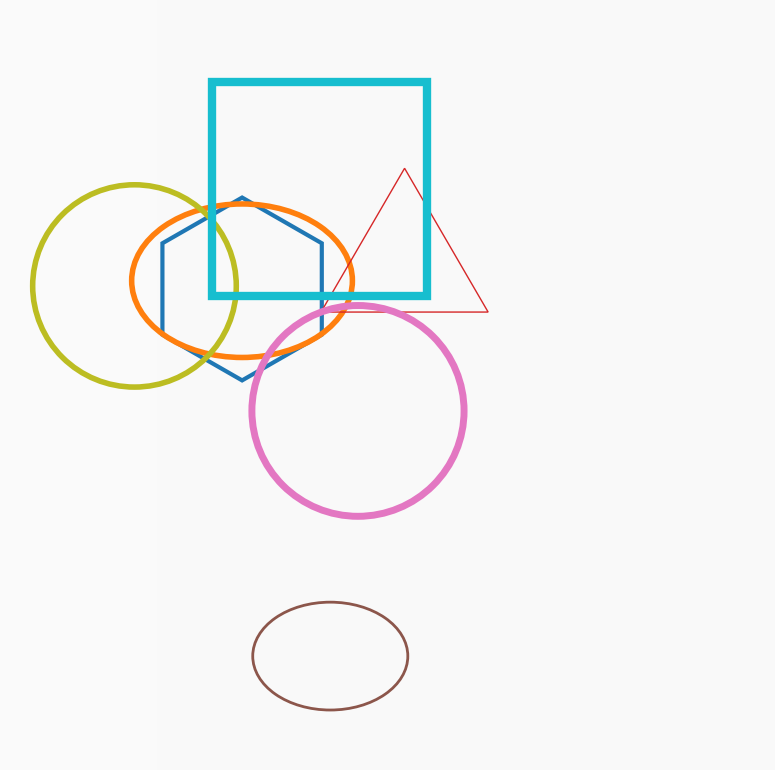[{"shape": "hexagon", "thickness": 1.5, "radius": 0.59, "center": [0.312, 0.625]}, {"shape": "oval", "thickness": 2, "radius": 0.71, "center": [0.312, 0.635]}, {"shape": "triangle", "thickness": 0.5, "radius": 0.62, "center": [0.522, 0.657]}, {"shape": "oval", "thickness": 1, "radius": 0.5, "center": [0.426, 0.148]}, {"shape": "circle", "thickness": 2.5, "radius": 0.68, "center": [0.462, 0.466]}, {"shape": "circle", "thickness": 2, "radius": 0.66, "center": [0.174, 0.629]}, {"shape": "square", "thickness": 3, "radius": 0.69, "center": [0.413, 0.754]}]